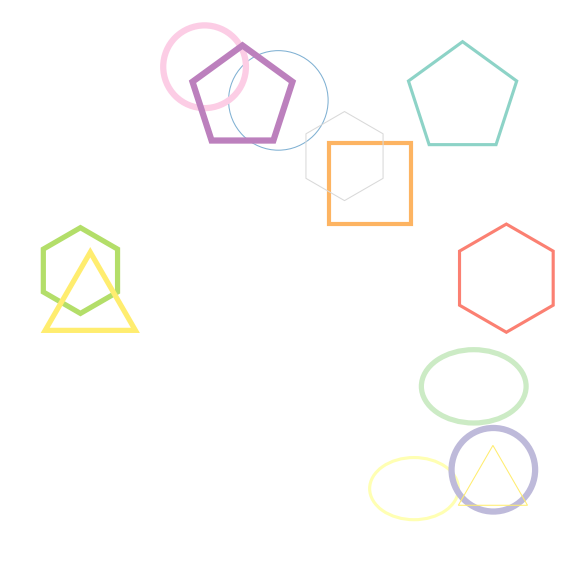[{"shape": "pentagon", "thickness": 1.5, "radius": 0.49, "center": [0.801, 0.828]}, {"shape": "oval", "thickness": 1.5, "radius": 0.38, "center": [0.717, 0.153]}, {"shape": "circle", "thickness": 3, "radius": 0.36, "center": [0.854, 0.186]}, {"shape": "hexagon", "thickness": 1.5, "radius": 0.47, "center": [0.877, 0.517]}, {"shape": "circle", "thickness": 0.5, "radius": 0.43, "center": [0.482, 0.825]}, {"shape": "square", "thickness": 2, "radius": 0.35, "center": [0.641, 0.681]}, {"shape": "hexagon", "thickness": 2.5, "radius": 0.37, "center": [0.139, 0.531]}, {"shape": "circle", "thickness": 3, "radius": 0.36, "center": [0.354, 0.884]}, {"shape": "hexagon", "thickness": 0.5, "radius": 0.39, "center": [0.597, 0.729]}, {"shape": "pentagon", "thickness": 3, "radius": 0.46, "center": [0.42, 0.829]}, {"shape": "oval", "thickness": 2.5, "radius": 0.45, "center": [0.82, 0.33]}, {"shape": "triangle", "thickness": 0.5, "radius": 0.35, "center": [0.854, 0.159]}, {"shape": "triangle", "thickness": 2.5, "radius": 0.45, "center": [0.156, 0.472]}]